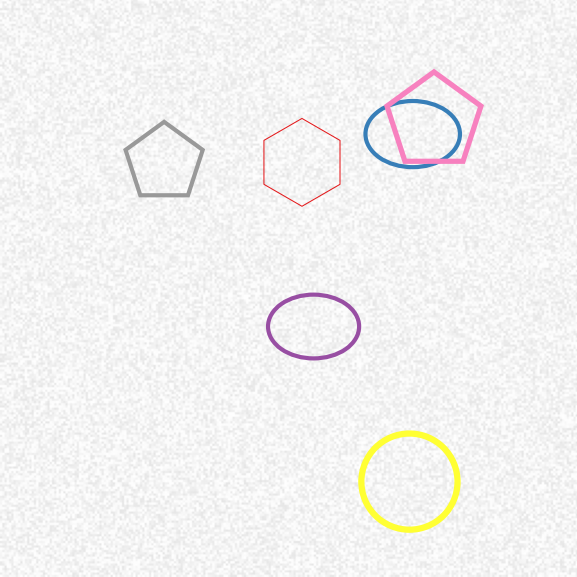[{"shape": "hexagon", "thickness": 0.5, "radius": 0.38, "center": [0.523, 0.718]}, {"shape": "oval", "thickness": 2, "radius": 0.41, "center": [0.715, 0.767]}, {"shape": "oval", "thickness": 2, "radius": 0.39, "center": [0.543, 0.434]}, {"shape": "circle", "thickness": 3, "radius": 0.42, "center": [0.709, 0.165]}, {"shape": "pentagon", "thickness": 2.5, "radius": 0.43, "center": [0.751, 0.789]}, {"shape": "pentagon", "thickness": 2, "radius": 0.35, "center": [0.284, 0.718]}]